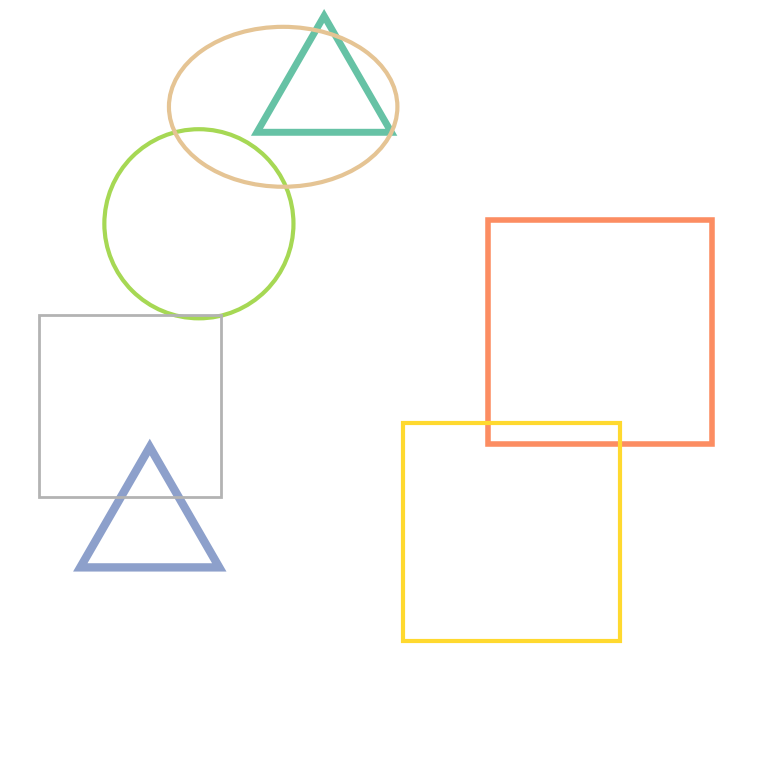[{"shape": "triangle", "thickness": 2.5, "radius": 0.5, "center": [0.421, 0.879]}, {"shape": "square", "thickness": 2, "radius": 0.73, "center": [0.779, 0.569]}, {"shape": "triangle", "thickness": 3, "radius": 0.52, "center": [0.195, 0.315]}, {"shape": "circle", "thickness": 1.5, "radius": 0.61, "center": [0.258, 0.709]}, {"shape": "square", "thickness": 1.5, "radius": 0.71, "center": [0.664, 0.309]}, {"shape": "oval", "thickness": 1.5, "radius": 0.74, "center": [0.368, 0.861]}, {"shape": "square", "thickness": 1, "radius": 0.59, "center": [0.169, 0.473]}]